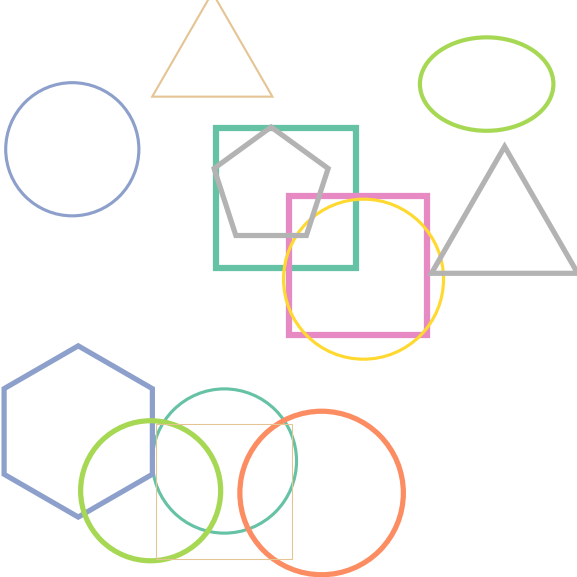[{"shape": "circle", "thickness": 1.5, "radius": 0.62, "center": [0.389, 0.201]}, {"shape": "square", "thickness": 3, "radius": 0.61, "center": [0.495, 0.657]}, {"shape": "circle", "thickness": 2.5, "radius": 0.71, "center": [0.557, 0.145]}, {"shape": "hexagon", "thickness": 2.5, "radius": 0.74, "center": [0.135, 0.252]}, {"shape": "circle", "thickness": 1.5, "radius": 0.58, "center": [0.125, 0.741]}, {"shape": "square", "thickness": 3, "radius": 0.6, "center": [0.62, 0.54]}, {"shape": "oval", "thickness": 2, "radius": 0.58, "center": [0.843, 0.854]}, {"shape": "circle", "thickness": 2.5, "radius": 0.61, "center": [0.261, 0.149]}, {"shape": "circle", "thickness": 1.5, "radius": 0.69, "center": [0.63, 0.516]}, {"shape": "square", "thickness": 0.5, "radius": 0.59, "center": [0.388, 0.148]}, {"shape": "triangle", "thickness": 1, "radius": 0.6, "center": [0.368, 0.892]}, {"shape": "triangle", "thickness": 2.5, "radius": 0.73, "center": [0.874, 0.599]}, {"shape": "pentagon", "thickness": 2.5, "radius": 0.52, "center": [0.469, 0.675]}]